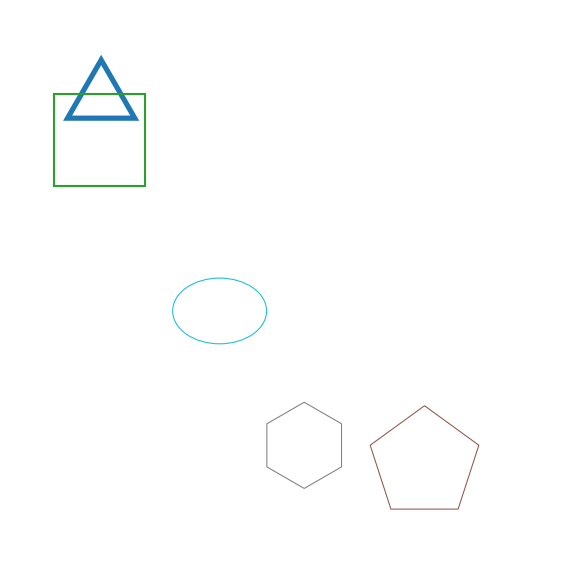[{"shape": "triangle", "thickness": 2.5, "radius": 0.34, "center": [0.175, 0.828]}, {"shape": "square", "thickness": 1, "radius": 0.4, "center": [0.172, 0.756]}, {"shape": "pentagon", "thickness": 0.5, "radius": 0.49, "center": [0.735, 0.198]}, {"shape": "hexagon", "thickness": 0.5, "radius": 0.37, "center": [0.527, 0.228]}, {"shape": "oval", "thickness": 0.5, "radius": 0.41, "center": [0.38, 0.461]}]